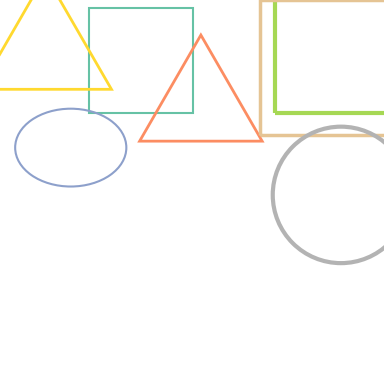[{"shape": "square", "thickness": 1.5, "radius": 0.68, "center": [0.366, 0.843]}, {"shape": "triangle", "thickness": 2, "radius": 0.92, "center": [0.522, 0.725]}, {"shape": "oval", "thickness": 1.5, "radius": 0.72, "center": [0.184, 0.617]}, {"shape": "square", "thickness": 3, "radius": 0.9, "center": [0.896, 0.886]}, {"shape": "triangle", "thickness": 2, "radius": 0.99, "center": [0.118, 0.867]}, {"shape": "square", "thickness": 2.5, "radius": 0.88, "center": [0.852, 0.825]}, {"shape": "circle", "thickness": 3, "radius": 0.89, "center": [0.886, 0.494]}]